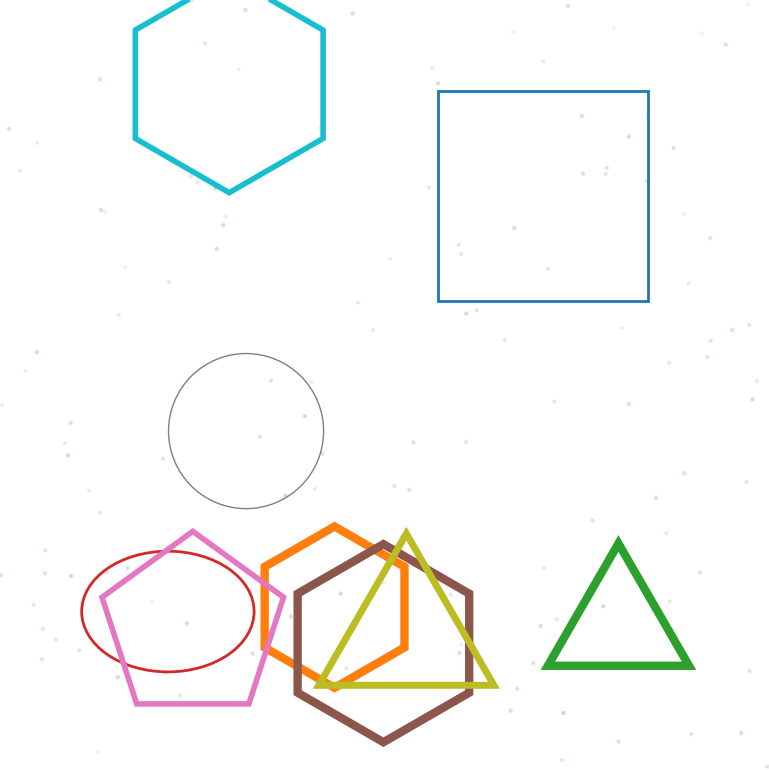[{"shape": "square", "thickness": 1, "radius": 0.68, "center": [0.705, 0.746]}, {"shape": "hexagon", "thickness": 3, "radius": 0.52, "center": [0.435, 0.212]}, {"shape": "triangle", "thickness": 3, "radius": 0.53, "center": [0.803, 0.188]}, {"shape": "oval", "thickness": 1, "radius": 0.56, "center": [0.218, 0.206]}, {"shape": "hexagon", "thickness": 3, "radius": 0.64, "center": [0.498, 0.165]}, {"shape": "pentagon", "thickness": 2, "radius": 0.62, "center": [0.25, 0.186]}, {"shape": "circle", "thickness": 0.5, "radius": 0.5, "center": [0.32, 0.44]}, {"shape": "triangle", "thickness": 2.5, "radius": 0.66, "center": [0.528, 0.176]}, {"shape": "hexagon", "thickness": 2, "radius": 0.7, "center": [0.298, 0.891]}]